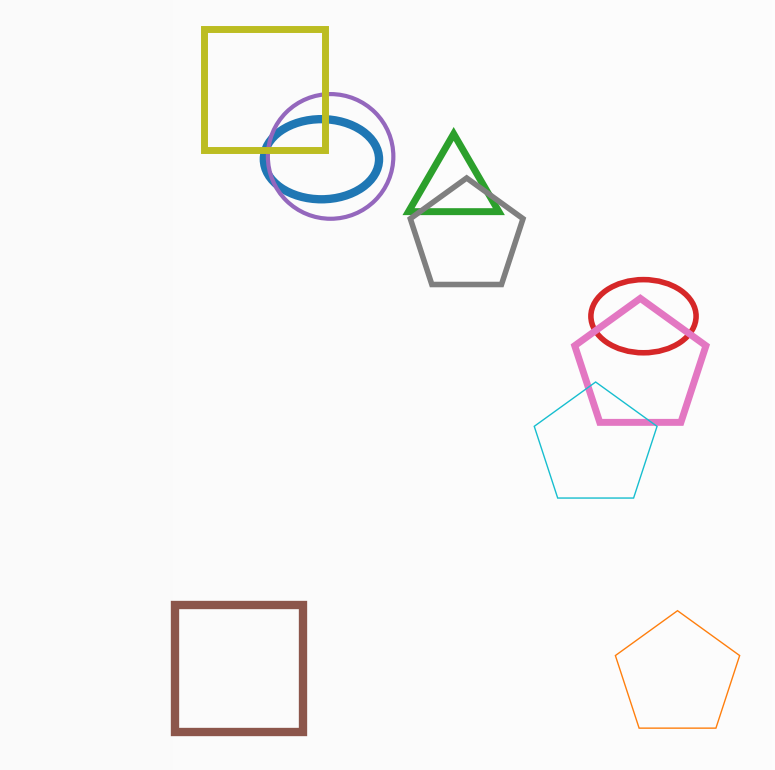[{"shape": "oval", "thickness": 3, "radius": 0.37, "center": [0.415, 0.793]}, {"shape": "pentagon", "thickness": 0.5, "radius": 0.42, "center": [0.874, 0.123]}, {"shape": "triangle", "thickness": 2.5, "radius": 0.34, "center": [0.585, 0.759]}, {"shape": "oval", "thickness": 2, "radius": 0.34, "center": [0.83, 0.589]}, {"shape": "circle", "thickness": 1.5, "radius": 0.4, "center": [0.427, 0.797]}, {"shape": "square", "thickness": 3, "radius": 0.41, "center": [0.308, 0.132]}, {"shape": "pentagon", "thickness": 2.5, "radius": 0.45, "center": [0.826, 0.523]}, {"shape": "pentagon", "thickness": 2, "radius": 0.38, "center": [0.602, 0.692]}, {"shape": "square", "thickness": 2.5, "radius": 0.39, "center": [0.342, 0.884]}, {"shape": "pentagon", "thickness": 0.5, "radius": 0.42, "center": [0.769, 0.421]}]